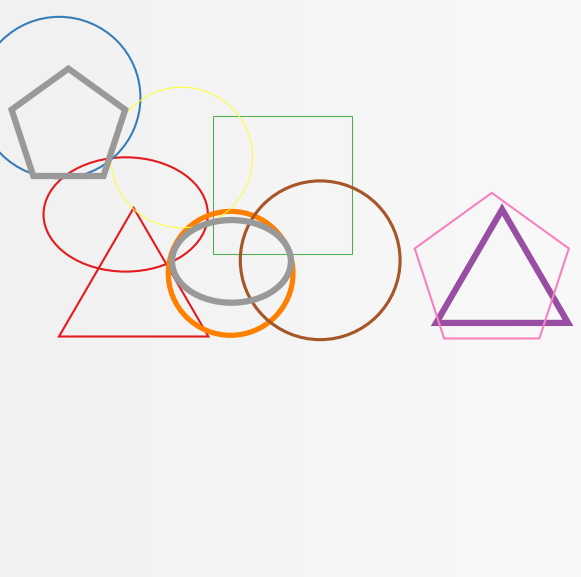[{"shape": "oval", "thickness": 1, "radius": 0.71, "center": [0.216, 0.628]}, {"shape": "triangle", "thickness": 1, "radius": 0.74, "center": [0.23, 0.491]}, {"shape": "circle", "thickness": 1, "radius": 0.7, "center": [0.102, 0.83]}, {"shape": "square", "thickness": 0.5, "radius": 0.6, "center": [0.487, 0.679]}, {"shape": "triangle", "thickness": 3, "radius": 0.65, "center": [0.864, 0.505]}, {"shape": "circle", "thickness": 2.5, "radius": 0.54, "center": [0.397, 0.526]}, {"shape": "circle", "thickness": 0.5, "radius": 0.61, "center": [0.313, 0.726]}, {"shape": "circle", "thickness": 1.5, "radius": 0.69, "center": [0.551, 0.548]}, {"shape": "pentagon", "thickness": 1, "radius": 0.7, "center": [0.846, 0.526]}, {"shape": "oval", "thickness": 3, "radius": 0.51, "center": [0.398, 0.547]}, {"shape": "pentagon", "thickness": 3, "radius": 0.51, "center": [0.118, 0.778]}]